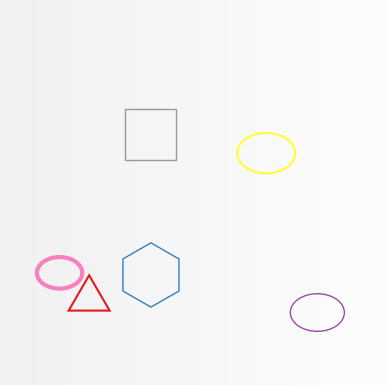[{"shape": "triangle", "thickness": 1.5, "radius": 0.31, "center": [0.23, 0.224]}, {"shape": "hexagon", "thickness": 1, "radius": 0.42, "center": [0.39, 0.286]}, {"shape": "oval", "thickness": 1, "radius": 0.35, "center": [0.819, 0.188]}, {"shape": "oval", "thickness": 1.5, "radius": 0.37, "center": [0.687, 0.602]}, {"shape": "oval", "thickness": 3, "radius": 0.29, "center": [0.154, 0.291]}, {"shape": "square", "thickness": 1, "radius": 0.33, "center": [0.389, 0.652]}]